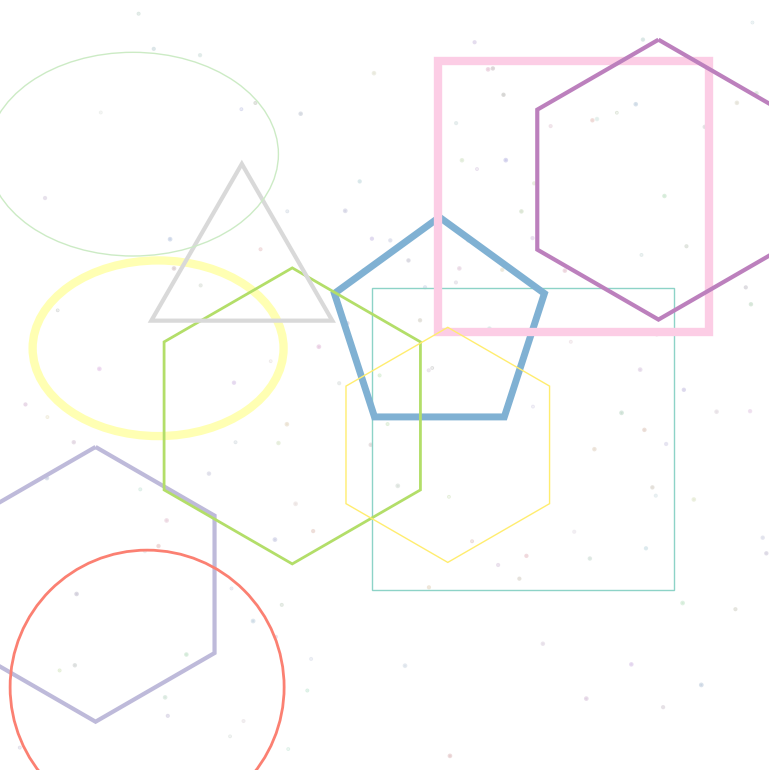[{"shape": "square", "thickness": 0.5, "radius": 0.98, "center": [0.679, 0.43]}, {"shape": "oval", "thickness": 3, "radius": 0.81, "center": [0.205, 0.548]}, {"shape": "hexagon", "thickness": 1.5, "radius": 0.89, "center": [0.124, 0.241]}, {"shape": "circle", "thickness": 1, "radius": 0.89, "center": [0.191, 0.108]}, {"shape": "pentagon", "thickness": 2.5, "radius": 0.72, "center": [0.571, 0.575]}, {"shape": "hexagon", "thickness": 1, "radius": 0.96, "center": [0.38, 0.46]}, {"shape": "square", "thickness": 3, "radius": 0.88, "center": [0.745, 0.745]}, {"shape": "triangle", "thickness": 1.5, "radius": 0.68, "center": [0.314, 0.651]}, {"shape": "hexagon", "thickness": 1.5, "radius": 0.91, "center": [0.855, 0.767]}, {"shape": "oval", "thickness": 0.5, "radius": 0.94, "center": [0.173, 0.8]}, {"shape": "hexagon", "thickness": 0.5, "radius": 0.76, "center": [0.582, 0.422]}]